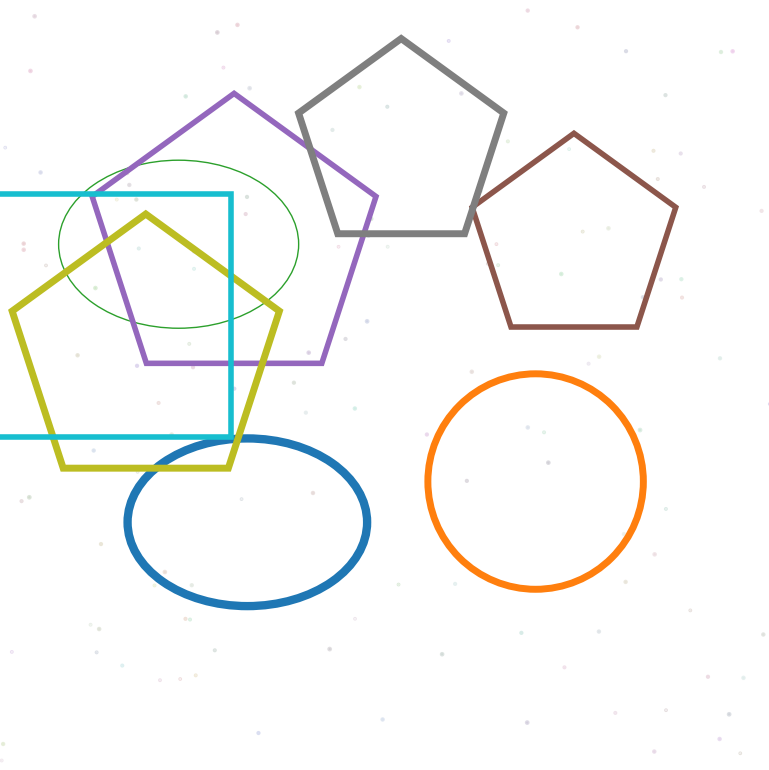[{"shape": "oval", "thickness": 3, "radius": 0.78, "center": [0.321, 0.322]}, {"shape": "circle", "thickness": 2.5, "radius": 0.7, "center": [0.696, 0.375]}, {"shape": "oval", "thickness": 0.5, "radius": 0.78, "center": [0.232, 0.683]}, {"shape": "pentagon", "thickness": 2, "radius": 0.97, "center": [0.304, 0.685]}, {"shape": "pentagon", "thickness": 2, "radius": 0.7, "center": [0.745, 0.688]}, {"shape": "pentagon", "thickness": 2.5, "radius": 0.7, "center": [0.521, 0.81]}, {"shape": "pentagon", "thickness": 2.5, "radius": 0.91, "center": [0.189, 0.54]}, {"shape": "square", "thickness": 2, "radius": 0.79, "center": [0.143, 0.59]}]